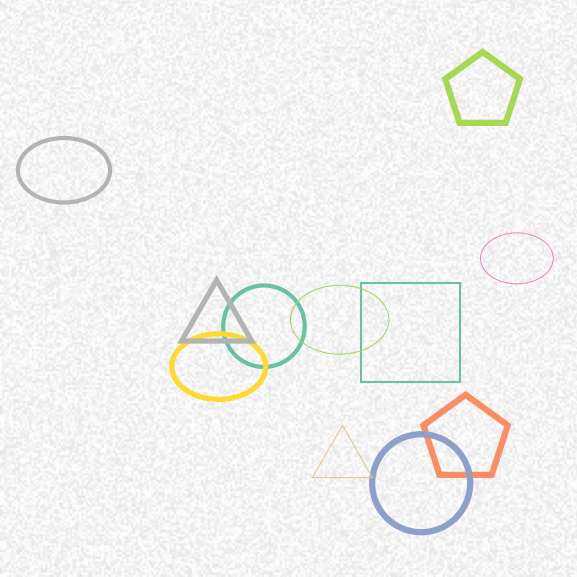[{"shape": "square", "thickness": 1, "radius": 0.43, "center": [0.711, 0.424]}, {"shape": "circle", "thickness": 2, "radius": 0.35, "center": [0.457, 0.434]}, {"shape": "pentagon", "thickness": 3, "radius": 0.38, "center": [0.806, 0.239]}, {"shape": "circle", "thickness": 3, "radius": 0.42, "center": [0.729, 0.162]}, {"shape": "oval", "thickness": 0.5, "radius": 0.32, "center": [0.895, 0.552]}, {"shape": "oval", "thickness": 0.5, "radius": 0.43, "center": [0.588, 0.445]}, {"shape": "pentagon", "thickness": 3, "radius": 0.34, "center": [0.836, 0.841]}, {"shape": "oval", "thickness": 2.5, "radius": 0.41, "center": [0.379, 0.364]}, {"shape": "triangle", "thickness": 0.5, "radius": 0.3, "center": [0.593, 0.202]}, {"shape": "triangle", "thickness": 2.5, "radius": 0.35, "center": [0.375, 0.444]}, {"shape": "oval", "thickness": 2, "radius": 0.4, "center": [0.111, 0.704]}]